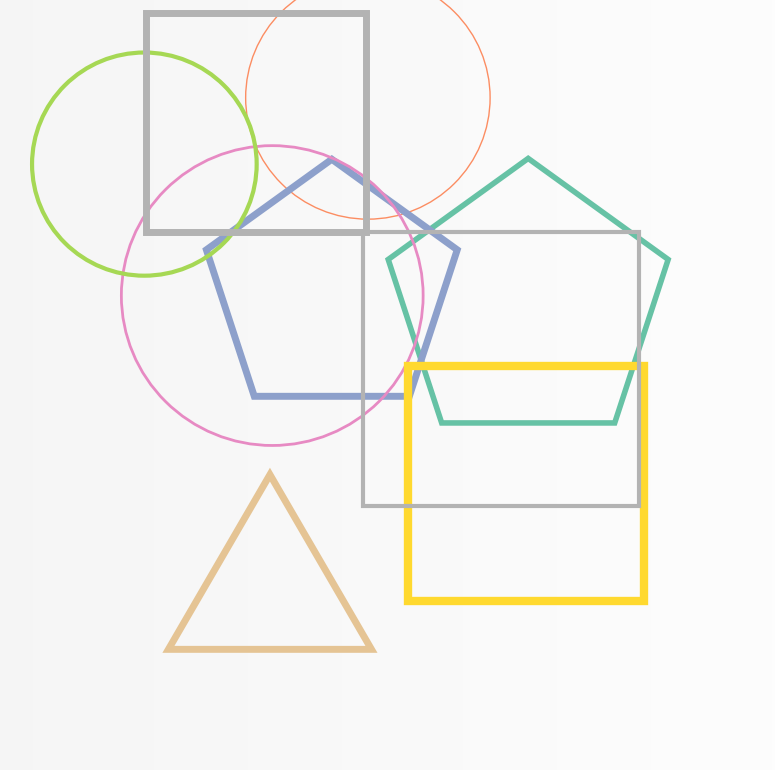[{"shape": "pentagon", "thickness": 2, "radius": 0.95, "center": [0.682, 0.604]}, {"shape": "circle", "thickness": 0.5, "radius": 0.79, "center": [0.475, 0.873]}, {"shape": "pentagon", "thickness": 2.5, "radius": 0.85, "center": [0.428, 0.623]}, {"shape": "circle", "thickness": 1, "radius": 0.97, "center": [0.351, 0.616]}, {"shape": "circle", "thickness": 1.5, "radius": 0.72, "center": [0.186, 0.787]}, {"shape": "square", "thickness": 3, "radius": 0.76, "center": [0.679, 0.372]}, {"shape": "triangle", "thickness": 2.5, "radius": 0.76, "center": [0.348, 0.232]}, {"shape": "square", "thickness": 1.5, "radius": 0.89, "center": [0.646, 0.521]}, {"shape": "square", "thickness": 2.5, "radius": 0.71, "center": [0.33, 0.841]}]